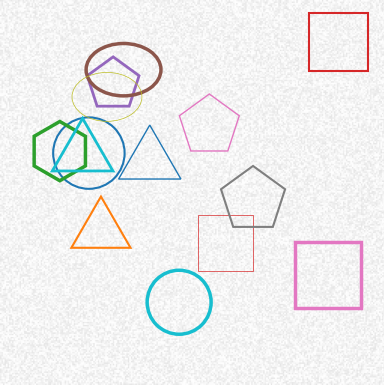[{"shape": "circle", "thickness": 1.5, "radius": 0.46, "center": [0.231, 0.602]}, {"shape": "triangle", "thickness": 1, "radius": 0.47, "center": [0.389, 0.582]}, {"shape": "triangle", "thickness": 1.5, "radius": 0.44, "center": [0.262, 0.401]}, {"shape": "hexagon", "thickness": 2.5, "radius": 0.38, "center": [0.155, 0.608]}, {"shape": "square", "thickness": 1.5, "radius": 0.38, "center": [0.88, 0.891]}, {"shape": "square", "thickness": 0.5, "radius": 0.36, "center": [0.585, 0.369]}, {"shape": "pentagon", "thickness": 2, "radius": 0.35, "center": [0.294, 0.782]}, {"shape": "oval", "thickness": 2.5, "radius": 0.49, "center": [0.321, 0.819]}, {"shape": "pentagon", "thickness": 1, "radius": 0.41, "center": [0.544, 0.674]}, {"shape": "square", "thickness": 2.5, "radius": 0.43, "center": [0.853, 0.285]}, {"shape": "pentagon", "thickness": 1.5, "radius": 0.44, "center": [0.657, 0.481]}, {"shape": "oval", "thickness": 0.5, "radius": 0.45, "center": [0.278, 0.748]}, {"shape": "triangle", "thickness": 2, "radius": 0.45, "center": [0.215, 0.601]}, {"shape": "circle", "thickness": 2.5, "radius": 0.42, "center": [0.465, 0.215]}]